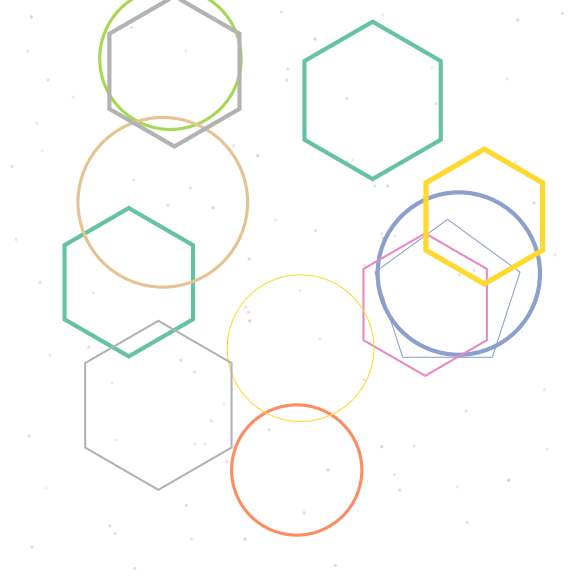[{"shape": "hexagon", "thickness": 2, "radius": 0.68, "center": [0.645, 0.825]}, {"shape": "hexagon", "thickness": 2, "radius": 0.64, "center": [0.223, 0.51]}, {"shape": "circle", "thickness": 1.5, "radius": 0.56, "center": [0.514, 0.185]}, {"shape": "circle", "thickness": 2, "radius": 0.7, "center": [0.794, 0.525]}, {"shape": "pentagon", "thickness": 0.5, "radius": 0.66, "center": [0.775, 0.487]}, {"shape": "hexagon", "thickness": 1, "radius": 0.62, "center": [0.736, 0.472]}, {"shape": "circle", "thickness": 1.5, "radius": 0.61, "center": [0.295, 0.898]}, {"shape": "circle", "thickness": 0.5, "radius": 0.64, "center": [0.52, 0.396]}, {"shape": "hexagon", "thickness": 2.5, "radius": 0.58, "center": [0.839, 0.624]}, {"shape": "circle", "thickness": 1.5, "radius": 0.73, "center": [0.282, 0.649]}, {"shape": "hexagon", "thickness": 1, "radius": 0.73, "center": [0.274, 0.297]}, {"shape": "hexagon", "thickness": 2, "radius": 0.65, "center": [0.302, 0.876]}]